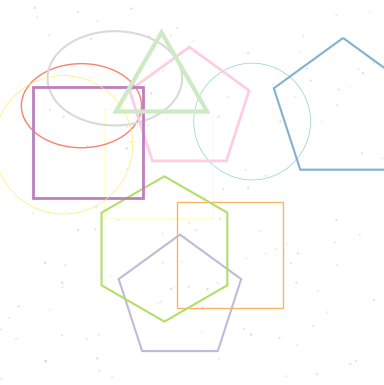[{"shape": "circle", "thickness": 0.5, "radius": 0.76, "center": [0.655, 0.684]}, {"shape": "square", "thickness": 0.5, "radius": 0.71, "center": [0.411, 0.575]}, {"shape": "pentagon", "thickness": 1.5, "radius": 0.84, "center": [0.467, 0.223]}, {"shape": "oval", "thickness": 1, "radius": 0.78, "center": [0.212, 0.725]}, {"shape": "pentagon", "thickness": 1.5, "radius": 0.95, "center": [0.891, 0.712]}, {"shape": "square", "thickness": 1, "radius": 0.69, "center": [0.597, 0.338]}, {"shape": "hexagon", "thickness": 1.5, "radius": 0.94, "center": [0.427, 0.353]}, {"shape": "pentagon", "thickness": 2, "radius": 0.82, "center": [0.492, 0.714]}, {"shape": "oval", "thickness": 1.5, "radius": 0.87, "center": [0.298, 0.797]}, {"shape": "square", "thickness": 2, "radius": 0.72, "center": [0.228, 0.63]}, {"shape": "triangle", "thickness": 3, "radius": 0.68, "center": [0.419, 0.779]}, {"shape": "circle", "thickness": 0.5, "radius": 0.9, "center": [0.165, 0.624]}]